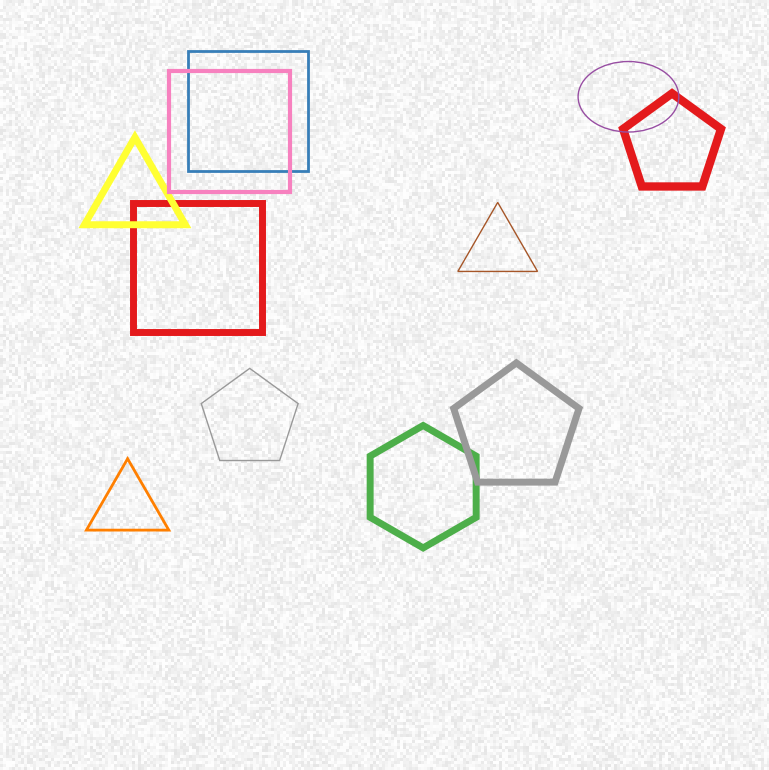[{"shape": "square", "thickness": 2.5, "radius": 0.42, "center": [0.257, 0.653]}, {"shape": "pentagon", "thickness": 3, "radius": 0.33, "center": [0.873, 0.812]}, {"shape": "square", "thickness": 1, "radius": 0.39, "center": [0.322, 0.856]}, {"shape": "hexagon", "thickness": 2.5, "radius": 0.4, "center": [0.55, 0.368]}, {"shape": "oval", "thickness": 0.5, "radius": 0.33, "center": [0.816, 0.874]}, {"shape": "triangle", "thickness": 1, "radius": 0.31, "center": [0.166, 0.342]}, {"shape": "triangle", "thickness": 2.5, "radius": 0.38, "center": [0.175, 0.746]}, {"shape": "triangle", "thickness": 0.5, "radius": 0.3, "center": [0.646, 0.677]}, {"shape": "square", "thickness": 1.5, "radius": 0.39, "center": [0.298, 0.829]}, {"shape": "pentagon", "thickness": 0.5, "radius": 0.33, "center": [0.324, 0.455]}, {"shape": "pentagon", "thickness": 2.5, "radius": 0.43, "center": [0.671, 0.443]}]